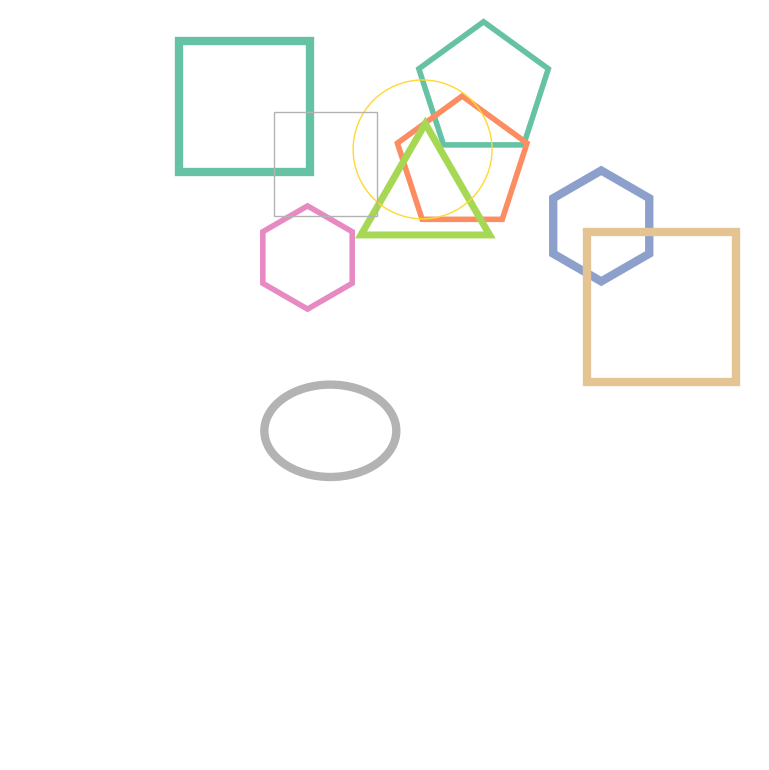[{"shape": "square", "thickness": 3, "radius": 0.43, "center": [0.318, 0.862]}, {"shape": "pentagon", "thickness": 2, "radius": 0.44, "center": [0.628, 0.883]}, {"shape": "pentagon", "thickness": 2, "radius": 0.44, "center": [0.6, 0.787]}, {"shape": "hexagon", "thickness": 3, "radius": 0.36, "center": [0.781, 0.707]}, {"shape": "hexagon", "thickness": 2, "radius": 0.34, "center": [0.399, 0.666]}, {"shape": "triangle", "thickness": 2.5, "radius": 0.48, "center": [0.552, 0.743]}, {"shape": "circle", "thickness": 0.5, "radius": 0.45, "center": [0.549, 0.806]}, {"shape": "square", "thickness": 3, "radius": 0.49, "center": [0.859, 0.601]}, {"shape": "oval", "thickness": 3, "radius": 0.43, "center": [0.429, 0.441]}, {"shape": "square", "thickness": 0.5, "radius": 0.34, "center": [0.422, 0.787]}]